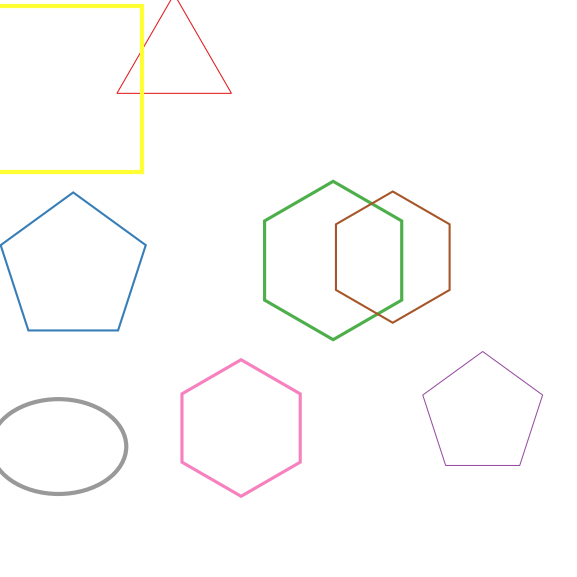[{"shape": "triangle", "thickness": 0.5, "radius": 0.57, "center": [0.302, 0.895]}, {"shape": "pentagon", "thickness": 1, "radius": 0.66, "center": [0.127, 0.534]}, {"shape": "hexagon", "thickness": 1.5, "radius": 0.69, "center": [0.577, 0.548]}, {"shape": "pentagon", "thickness": 0.5, "radius": 0.55, "center": [0.836, 0.281]}, {"shape": "square", "thickness": 2, "radius": 0.72, "center": [0.103, 0.845]}, {"shape": "hexagon", "thickness": 1, "radius": 0.57, "center": [0.68, 0.554]}, {"shape": "hexagon", "thickness": 1.5, "radius": 0.59, "center": [0.417, 0.258]}, {"shape": "oval", "thickness": 2, "radius": 0.59, "center": [0.101, 0.226]}]